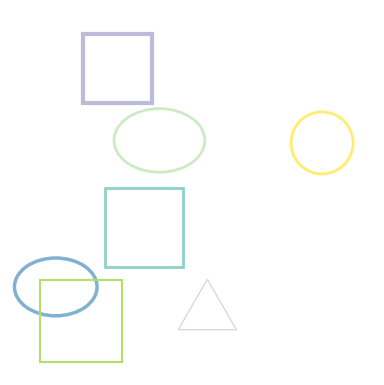[{"shape": "square", "thickness": 2, "radius": 0.51, "center": [0.374, 0.409]}, {"shape": "square", "thickness": 3, "radius": 0.45, "center": [0.306, 0.821]}, {"shape": "oval", "thickness": 2.5, "radius": 0.54, "center": [0.145, 0.255]}, {"shape": "square", "thickness": 1.5, "radius": 0.53, "center": [0.212, 0.167]}, {"shape": "triangle", "thickness": 1, "radius": 0.44, "center": [0.539, 0.187]}, {"shape": "oval", "thickness": 2, "radius": 0.59, "center": [0.414, 0.635]}, {"shape": "circle", "thickness": 2, "radius": 0.4, "center": [0.837, 0.629]}]